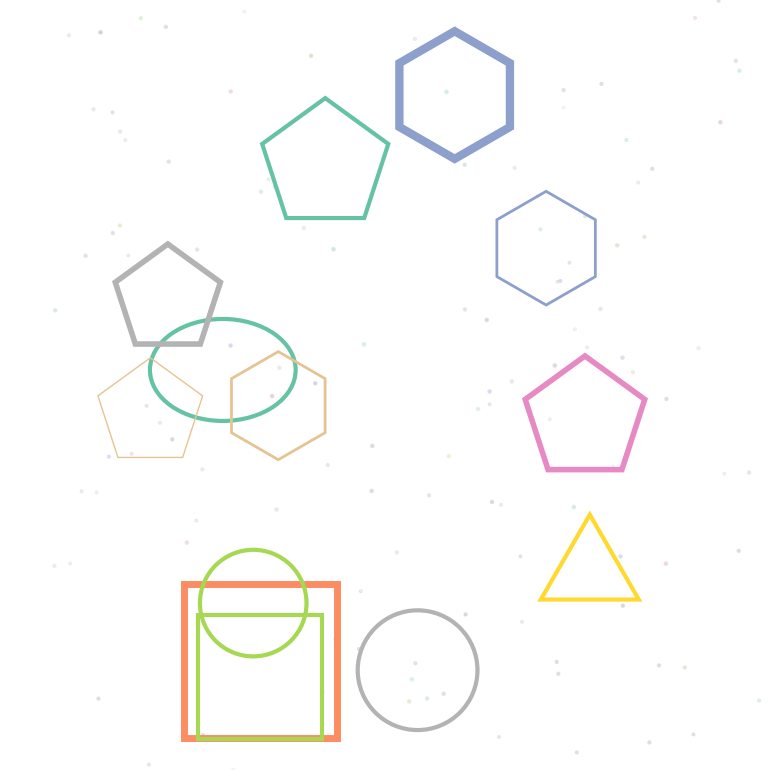[{"shape": "pentagon", "thickness": 1.5, "radius": 0.43, "center": [0.422, 0.786]}, {"shape": "oval", "thickness": 1.5, "radius": 0.47, "center": [0.289, 0.52]}, {"shape": "square", "thickness": 2.5, "radius": 0.5, "center": [0.338, 0.141]}, {"shape": "hexagon", "thickness": 1, "radius": 0.37, "center": [0.709, 0.678]}, {"shape": "hexagon", "thickness": 3, "radius": 0.41, "center": [0.59, 0.877]}, {"shape": "pentagon", "thickness": 2, "radius": 0.41, "center": [0.76, 0.456]}, {"shape": "square", "thickness": 1.5, "radius": 0.4, "center": [0.338, 0.121]}, {"shape": "circle", "thickness": 1.5, "radius": 0.35, "center": [0.329, 0.217]}, {"shape": "triangle", "thickness": 1.5, "radius": 0.37, "center": [0.766, 0.258]}, {"shape": "pentagon", "thickness": 0.5, "radius": 0.36, "center": [0.195, 0.464]}, {"shape": "hexagon", "thickness": 1, "radius": 0.35, "center": [0.361, 0.473]}, {"shape": "circle", "thickness": 1.5, "radius": 0.39, "center": [0.542, 0.13]}, {"shape": "pentagon", "thickness": 2, "radius": 0.36, "center": [0.218, 0.611]}]